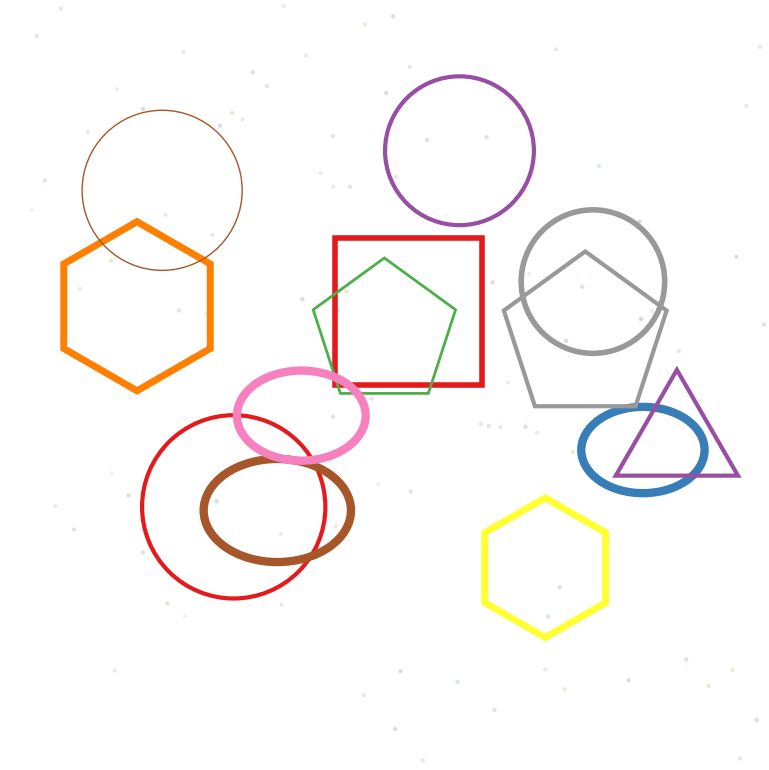[{"shape": "circle", "thickness": 1.5, "radius": 0.6, "center": [0.304, 0.342]}, {"shape": "square", "thickness": 2, "radius": 0.48, "center": [0.531, 0.596]}, {"shape": "oval", "thickness": 3, "radius": 0.4, "center": [0.835, 0.416]}, {"shape": "pentagon", "thickness": 1, "radius": 0.49, "center": [0.499, 0.568]}, {"shape": "triangle", "thickness": 1.5, "radius": 0.46, "center": [0.879, 0.428]}, {"shape": "circle", "thickness": 1.5, "radius": 0.48, "center": [0.597, 0.804]}, {"shape": "hexagon", "thickness": 2.5, "radius": 0.55, "center": [0.178, 0.602]}, {"shape": "hexagon", "thickness": 2.5, "radius": 0.45, "center": [0.708, 0.263]}, {"shape": "circle", "thickness": 0.5, "radius": 0.52, "center": [0.211, 0.753]}, {"shape": "oval", "thickness": 3, "radius": 0.48, "center": [0.36, 0.337]}, {"shape": "oval", "thickness": 3, "radius": 0.42, "center": [0.391, 0.46]}, {"shape": "pentagon", "thickness": 1.5, "radius": 0.56, "center": [0.76, 0.562]}, {"shape": "circle", "thickness": 2, "radius": 0.47, "center": [0.77, 0.634]}]